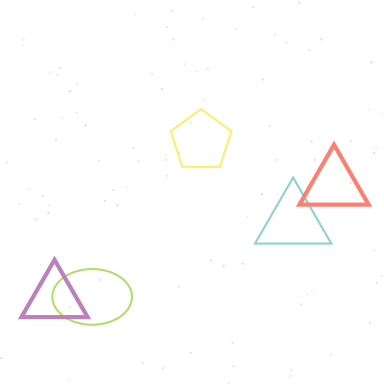[{"shape": "triangle", "thickness": 1.5, "radius": 0.57, "center": [0.761, 0.425]}, {"shape": "triangle", "thickness": 3, "radius": 0.52, "center": [0.868, 0.52]}, {"shape": "oval", "thickness": 1.5, "radius": 0.52, "center": [0.239, 0.229]}, {"shape": "triangle", "thickness": 3, "radius": 0.5, "center": [0.142, 0.226]}, {"shape": "pentagon", "thickness": 1.5, "radius": 0.42, "center": [0.522, 0.634]}]